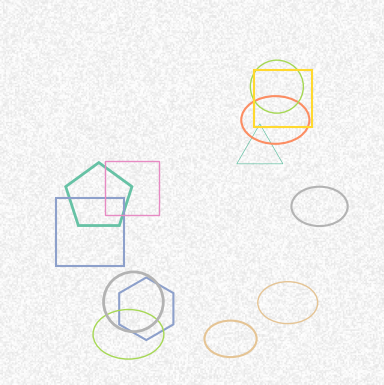[{"shape": "triangle", "thickness": 0.5, "radius": 0.35, "center": [0.675, 0.609]}, {"shape": "pentagon", "thickness": 2, "radius": 0.45, "center": [0.257, 0.487]}, {"shape": "oval", "thickness": 1.5, "radius": 0.44, "center": [0.715, 0.688]}, {"shape": "square", "thickness": 1.5, "radius": 0.44, "center": [0.234, 0.397]}, {"shape": "hexagon", "thickness": 1.5, "radius": 0.41, "center": [0.38, 0.198]}, {"shape": "square", "thickness": 1, "radius": 0.35, "center": [0.343, 0.512]}, {"shape": "circle", "thickness": 1, "radius": 0.34, "center": [0.719, 0.775]}, {"shape": "oval", "thickness": 1, "radius": 0.46, "center": [0.334, 0.132]}, {"shape": "square", "thickness": 1.5, "radius": 0.37, "center": [0.735, 0.744]}, {"shape": "oval", "thickness": 1.5, "radius": 0.34, "center": [0.599, 0.12]}, {"shape": "oval", "thickness": 1, "radius": 0.39, "center": [0.747, 0.214]}, {"shape": "circle", "thickness": 2, "radius": 0.39, "center": [0.347, 0.216]}, {"shape": "oval", "thickness": 1.5, "radius": 0.37, "center": [0.83, 0.464]}]